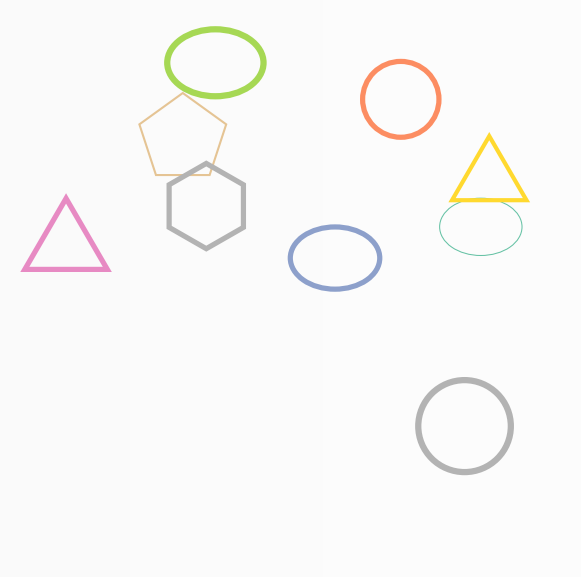[{"shape": "oval", "thickness": 0.5, "radius": 0.35, "center": [0.827, 0.606]}, {"shape": "circle", "thickness": 2.5, "radius": 0.33, "center": [0.69, 0.827]}, {"shape": "oval", "thickness": 2.5, "radius": 0.38, "center": [0.576, 0.552]}, {"shape": "triangle", "thickness": 2.5, "radius": 0.41, "center": [0.114, 0.574]}, {"shape": "oval", "thickness": 3, "radius": 0.41, "center": [0.371, 0.89]}, {"shape": "triangle", "thickness": 2, "radius": 0.37, "center": [0.842, 0.689]}, {"shape": "pentagon", "thickness": 1, "radius": 0.39, "center": [0.314, 0.76]}, {"shape": "hexagon", "thickness": 2.5, "radius": 0.37, "center": [0.355, 0.642]}, {"shape": "circle", "thickness": 3, "radius": 0.4, "center": [0.799, 0.261]}]